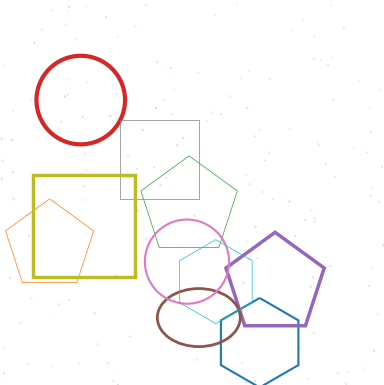[{"shape": "hexagon", "thickness": 1.5, "radius": 0.58, "center": [0.674, 0.11]}, {"shape": "pentagon", "thickness": 0.5, "radius": 0.6, "center": [0.129, 0.363]}, {"shape": "pentagon", "thickness": 0.5, "radius": 0.66, "center": [0.491, 0.463]}, {"shape": "circle", "thickness": 3, "radius": 0.58, "center": [0.21, 0.74]}, {"shape": "pentagon", "thickness": 2.5, "radius": 0.67, "center": [0.715, 0.262]}, {"shape": "oval", "thickness": 2, "radius": 0.54, "center": [0.516, 0.175]}, {"shape": "circle", "thickness": 1.5, "radius": 0.55, "center": [0.486, 0.32]}, {"shape": "square", "thickness": 0.5, "radius": 0.52, "center": [0.414, 0.585]}, {"shape": "square", "thickness": 2.5, "radius": 0.66, "center": [0.218, 0.414]}, {"shape": "hexagon", "thickness": 0.5, "radius": 0.55, "center": [0.56, 0.268]}]